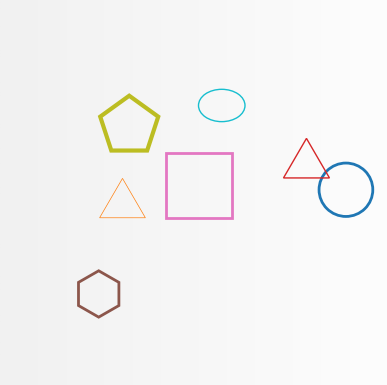[{"shape": "circle", "thickness": 2, "radius": 0.35, "center": [0.893, 0.507]}, {"shape": "triangle", "thickness": 0.5, "radius": 0.34, "center": [0.316, 0.468]}, {"shape": "triangle", "thickness": 1, "radius": 0.34, "center": [0.791, 0.572]}, {"shape": "hexagon", "thickness": 2, "radius": 0.3, "center": [0.255, 0.236]}, {"shape": "square", "thickness": 2, "radius": 0.43, "center": [0.513, 0.518]}, {"shape": "pentagon", "thickness": 3, "radius": 0.39, "center": [0.333, 0.673]}, {"shape": "oval", "thickness": 1, "radius": 0.3, "center": [0.572, 0.726]}]